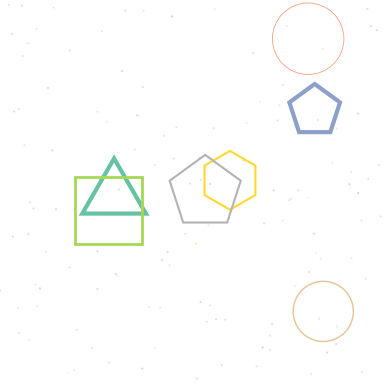[{"shape": "triangle", "thickness": 3, "radius": 0.48, "center": [0.296, 0.493]}, {"shape": "circle", "thickness": 0.5, "radius": 0.46, "center": [0.8, 0.899]}, {"shape": "pentagon", "thickness": 3, "radius": 0.35, "center": [0.817, 0.713]}, {"shape": "square", "thickness": 2, "radius": 0.44, "center": [0.283, 0.455]}, {"shape": "hexagon", "thickness": 1.5, "radius": 0.38, "center": [0.597, 0.532]}, {"shape": "circle", "thickness": 1, "radius": 0.39, "center": [0.84, 0.191]}, {"shape": "pentagon", "thickness": 1.5, "radius": 0.49, "center": [0.533, 0.501]}]